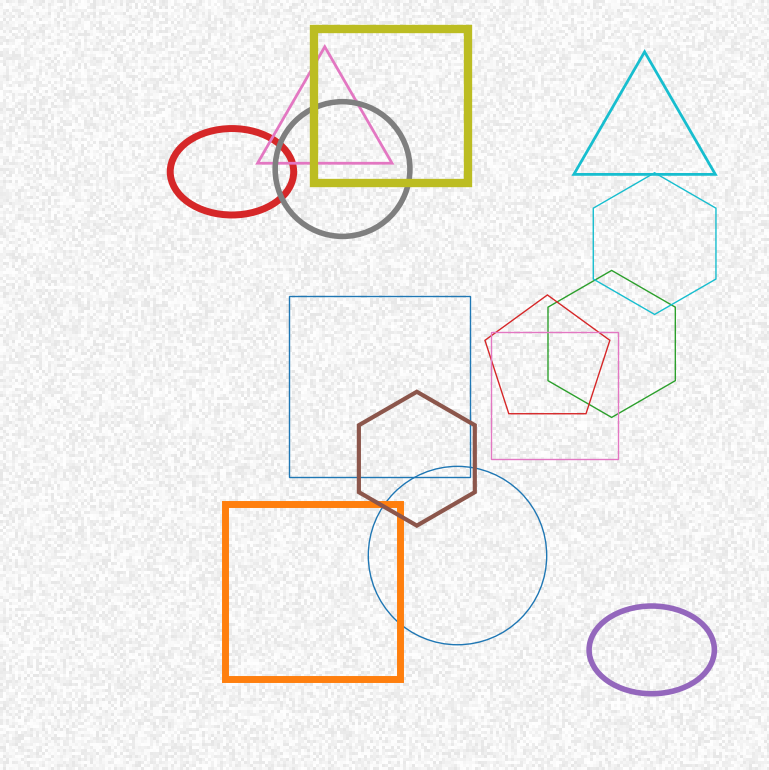[{"shape": "square", "thickness": 0.5, "radius": 0.59, "center": [0.493, 0.498]}, {"shape": "circle", "thickness": 0.5, "radius": 0.58, "center": [0.594, 0.279]}, {"shape": "square", "thickness": 2.5, "radius": 0.57, "center": [0.406, 0.231]}, {"shape": "hexagon", "thickness": 0.5, "radius": 0.48, "center": [0.794, 0.553]}, {"shape": "pentagon", "thickness": 0.5, "radius": 0.43, "center": [0.711, 0.532]}, {"shape": "oval", "thickness": 2.5, "radius": 0.4, "center": [0.301, 0.777]}, {"shape": "oval", "thickness": 2, "radius": 0.41, "center": [0.846, 0.156]}, {"shape": "hexagon", "thickness": 1.5, "radius": 0.43, "center": [0.541, 0.404]}, {"shape": "square", "thickness": 0.5, "radius": 0.41, "center": [0.721, 0.486]}, {"shape": "triangle", "thickness": 1, "radius": 0.5, "center": [0.422, 0.838]}, {"shape": "circle", "thickness": 2, "radius": 0.44, "center": [0.445, 0.78]}, {"shape": "square", "thickness": 3, "radius": 0.5, "center": [0.508, 0.862]}, {"shape": "triangle", "thickness": 1, "radius": 0.53, "center": [0.837, 0.827]}, {"shape": "hexagon", "thickness": 0.5, "radius": 0.46, "center": [0.85, 0.684]}]